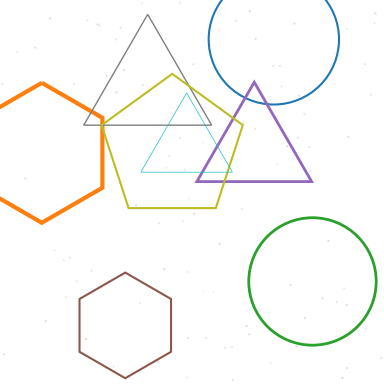[{"shape": "circle", "thickness": 1.5, "radius": 0.85, "center": [0.711, 0.898]}, {"shape": "hexagon", "thickness": 3, "radius": 0.91, "center": [0.109, 0.603]}, {"shape": "circle", "thickness": 2, "radius": 0.83, "center": [0.812, 0.269]}, {"shape": "triangle", "thickness": 2, "radius": 0.86, "center": [0.66, 0.614]}, {"shape": "hexagon", "thickness": 1.5, "radius": 0.69, "center": [0.325, 0.155]}, {"shape": "triangle", "thickness": 1, "radius": 0.96, "center": [0.384, 0.771]}, {"shape": "pentagon", "thickness": 1.5, "radius": 0.96, "center": [0.447, 0.615]}, {"shape": "triangle", "thickness": 0.5, "radius": 0.69, "center": [0.485, 0.621]}]